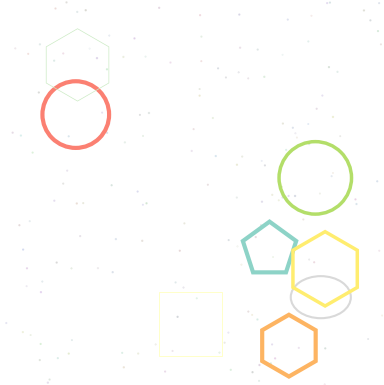[{"shape": "pentagon", "thickness": 3, "radius": 0.36, "center": [0.7, 0.351]}, {"shape": "square", "thickness": 0.5, "radius": 0.41, "center": [0.495, 0.158]}, {"shape": "circle", "thickness": 3, "radius": 0.43, "center": [0.197, 0.702]}, {"shape": "hexagon", "thickness": 3, "radius": 0.4, "center": [0.75, 0.102]}, {"shape": "circle", "thickness": 2.5, "radius": 0.47, "center": [0.819, 0.538]}, {"shape": "oval", "thickness": 1.5, "radius": 0.39, "center": [0.833, 0.228]}, {"shape": "hexagon", "thickness": 0.5, "radius": 0.47, "center": [0.201, 0.831]}, {"shape": "hexagon", "thickness": 2.5, "radius": 0.48, "center": [0.844, 0.302]}]